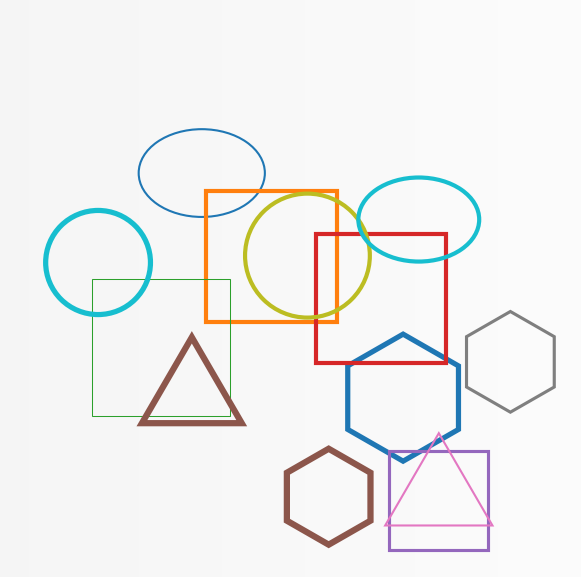[{"shape": "hexagon", "thickness": 2.5, "radius": 0.55, "center": [0.694, 0.311]}, {"shape": "oval", "thickness": 1, "radius": 0.54, "center": [0.347, 0.699]}, {"shape": "square", "thickness": 2, "radius": 0.57, "center": [0.467, 0.554]}, {"shape": "square", "thickness": 0.5, "radius": 0.59, "center": [0.277, 0.398]}, {"shape": "square", "thickness": 2, "radius": 0.56, "center": [0.656, 0.482]}, {"shape": "square", "thickness": 1.5, "radius": 0.43, "center": [0.754, 0.133]}, {"shape": "triangle", "thickness": 3, "radius": 0.5, "center": [0.33, 0.316]}, {"shape": "hexagon", "thickness": 3, "radius": 0.42, "center": [0.565, 0.139]}, {"shape": "triangle", "thickness": 1, "radius": 0.53, "center": [0.755, 0.142]}, {"shape": "hexagon", "thickness": 1.5, "radius": 0.44, "center": [0.878, 0.373]}, {"shape": "circle", "thickness": 2, "radius": 0.54, "center": [0.529, 0.557]}, {"shape": "circle", "thickness": 2.5, "radius": 0.45, "center": [0.169, 0.545]}, {"shape": "oval", "thickness": 2, "radius": 0.52, "center": [0.72, 0.619]}]